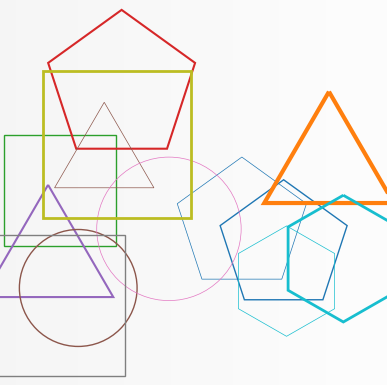[{"shape": "pentagon", "thickness": 0.5, "radius": 0.88, "center": [0.624, 0.417]}, {"shape": "pentagon", "thickness": 1, "radius": 0.86, "center": [0.732, 0.361]}, {"shape": "triangle", "thickness": 3, "radius": 0.96, "center": [0.849, 0.569]}, {"shape": "square", "thickness": 1, "radius": 0.72, "center": [0.155, 0.505]}, {"shape": "pentagon", "thickness": 1.5, "radius": 1.0, "center": [0.314, 0.775]}, {"shape": "triangle", "thickness": 1.5, "radius": 0.97, "center": [0.124, 0.326]}, {"shape": "circle", "thickness": 1, "radius": 0.76, "center": [0.202, 0.252]}, {"shape": "triangle", "thickness": 0.5, "radius": 0.74, "center": [0.269, 0.586]}, {"shape": "circle", "thickness": 0.5, "radius": 0.93, "center": [0.436, 0.406]}, {"shape": "square", "thickness": 1, "radius": 0.92, "center": [0.14, 0.207]}, {"shape": "square", "thickness": 2, "radius": 0.95, "center": [0.301, 0.625]}, {"shape": "hexagon", "thickness": 0.5, "radius": 0.72, "center": [0.739, 0.27]}, {"shape": "hexagon", "thickness": 2, "radius": 0.82, "center": [0.886, 0.328]}]